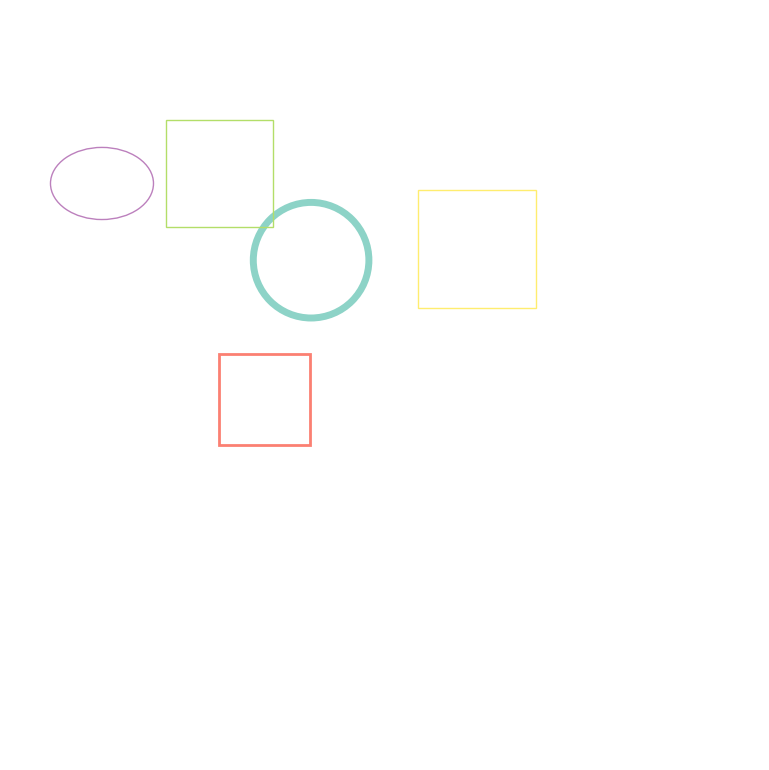[{"shape": "circle", "thickness": 2.5, "radius": 0.38, "center": [0.404, 0.662]}, {"shape": "square", "thickness": 1, "radius": 0.29, "center": [0.343, 0.481]}, {"shape": "square", "thickness": 0.5, "radius": 0.35, "center": [0.285, 0.774]}, {"shape": "oval", "thickness": 0.5, "radius": 0.33, "center": [0.132, 0.762]}, {"shape": "square", "thickness": 0.5, "radius": 0.38, "center": [0.62, 0.677]}]